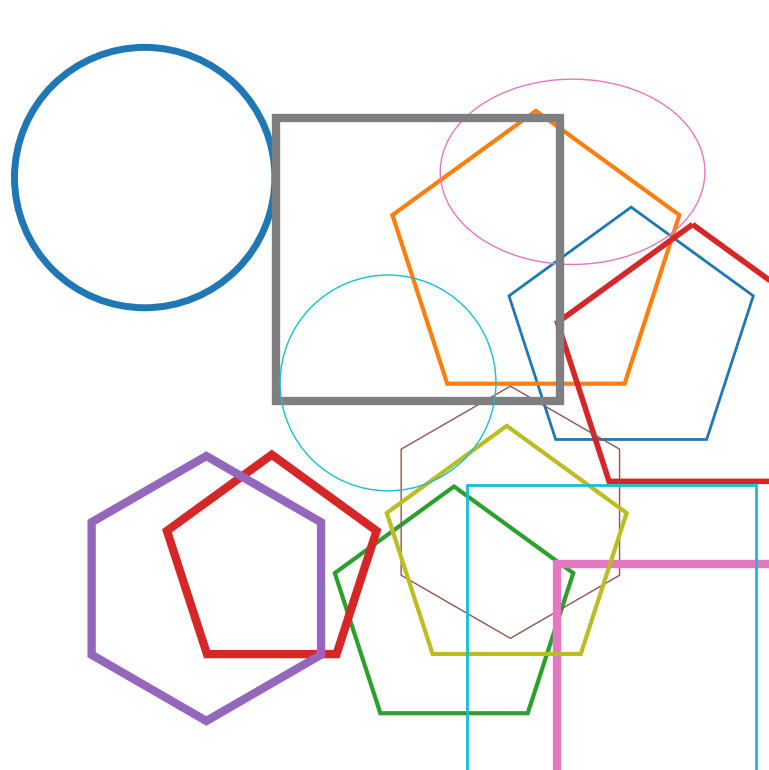[{"shape": "circle", "thickness": 2.5, "radius": 0.85, "center": [0.188, 0.769]}, {"shape": "pentagon", "thickness": 1, "radius": 0.83, "center": [0.82, 0.564]}, {"shape": "pentagon", "thickness": 1.5, "radius": 0.98, "center": [0.696, 0.66]}, {"shape": "pentagon", "thickness": 1.5, "radius": 0.81, "center": [0.59, 0.205]}, {"shape": "pentagon", "thickness": 3, "radius": 0.72, "center": [0.353, 0.266]}, {"shape": "pentagon", "thickness": 2, "radius": 0.92, "center": [0.899, 0.524]}, {"shape": "hexagon", "thickness": 3, "radius": 0.86, "center": [0.268, 0.236]}, {"shape": "hexagon", "thickness": 0.5, "radius": 0.82, "center": [0.663, 0.335]}, {"shape": "square", "thickness": 3, "radius": 0.78, "center": [0.881, 0.11]}, {"shape": "oval", "thickness": 0.5, "radius": 0.86, "center": [0.744, 0.777]}, {"shape": "square", "thickness": 3, "radius": 0.92, "center": [0.543, 0.663]}, {"shape": "pentagon", "thickness": 1.5, "radius": 0.82, "center": [0.658, 0.283]}, {"shape": "square", "thickness": 1, "radius": 0.94, "center": [0.794, 0.183]}, {"shape": "circle", "thickness": 0.5, "radius": 0.7, "center": [0.504, 0.503]}]